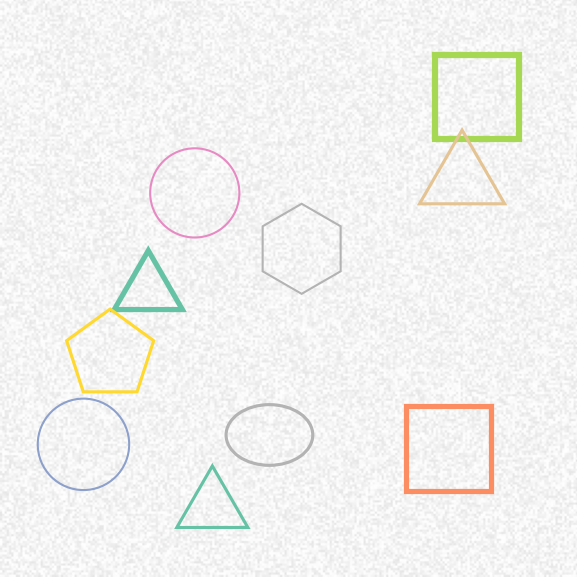[{"shape": "triangle", "thickness": 2.5, "radius": 0.34, "center": [0.257, 0.497]}, {"shape": "triangle", "thickness": 1.5, "radius": 0.35, "center": [0.368, 0.121]}, {"shape": "square", "thickness": 2.5, "radius": 0.37, "center": [0.777, 0.222]}, {"shape": "circle", "thickness": 1, "radius": 0.4, "center": [0.145, 0.23]}, {"shape": "circle", "thickness": 1, "radius": 0.39, "center": [0.337, 0.665]}, {"shape": "square", "thickness": 3, "radius": 0.36, "center": [0.826, 0.831]}, {"shape": "pentagon", "thickness": 1.5, "radius": 0.4, "center": [0.191, 0.385]}, {"shape": "triangle", "thickness": 1.5, "radius": 0.43, "center": [0.8, 0.689]}, {"shape": "oval", "thickness": 1.5, "radius": 0.38, "center": [0.467, 0.246]}, {"shape": "hexagon", "thickness": 1, "radius": 0.39, "center": [0.522, 0.568]}]